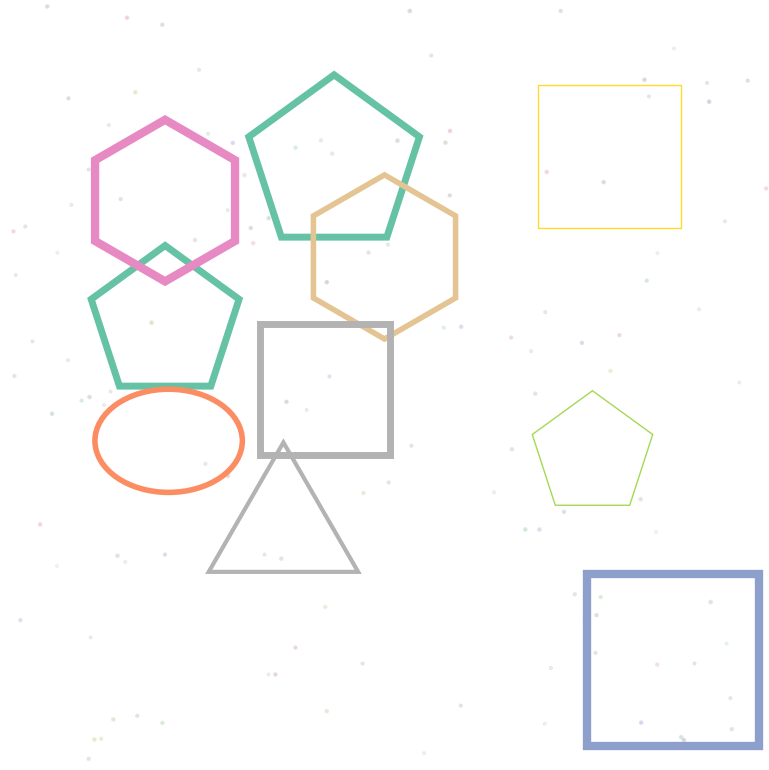[{"shape": "pentagon", "thickness": 2.5, "radius": 0.58, "center": [0.434, 0.786]}, {"shape": "pentagon", "thickness": 2.5, "radius": 0.5, "center": [0.214, 0.58]}, {"shape": "oval", "thickness": 2, "radius": 0.48, "center": [0.219, 0.428]}, {"shape": "square", "thickness": 3, "radius": 0.56, "center": [0.874, 0.143]}, {"shape": "hexagon", "thickness": 3, "radius": 0.52, "center": [0.214, 0.74]}, {"shape": "pentagon", "thickness": 0.5, "radius": 0.41, "center": [0.769, 0.41]}, {"shape": "square", "thickness": 0.5, "radius": 0.46, "center": [0.792, 0.797]}, {"shape": "hexagon", "thickness": 2, "radius": 0.53, "center": [0.499, 0.666]}, {"shape": "square", "thickness": 2.5, "radius": 0.42, "center": [0.422, 0.494]}, {"shape": "triangle", "thickness": 1.5, "radius": 0.56, "center": [0.368, 0.313]}]